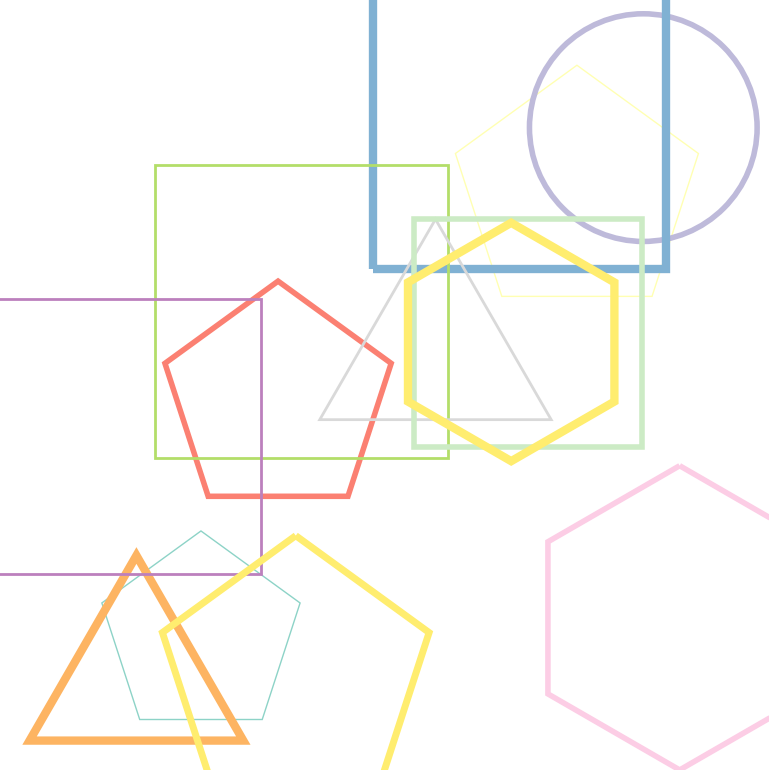[{"shape": "pentagon", "thickness": 0.5, "radius": 0.68, "center": [0.261, 0.175]}, {"shape": "pentagon", "thickness": 0.5, "radius": 0.83, "center": [0.749, 0.749]}, {"shape": "circle", "thickness": 2, "radius": 0.74, "center": [0.835, 0.834]}, {"shape": "pentagon", "thickness": 2, "radius": 0.77, "center": [0.361, 0.48]}, {"shape": "square", "thickness": 3, "radius": 0.95, "center": [0.675, 0.841]}, {"shape": "triangle", "thickness": 3, "radius": 0.8, "center": [0.177, 0.118]}, {"shape": "square", "thickness": 1, "radius": 0.95, "center": [0.391, 0.595]}, {"shape": "hexagon", "thickness": 2, "radius": 0.99, "center": [0.883, 0.198]}, {"shape": "triangle", "thickness": 1, "radius": 0.87, "center": [0.566, 0.542]}, {"shape": "square", "thickness": 1, "radius": 0.89, "center": [0.16, 0.433]}, {"shape": "square", "thickness": 2, "radius": 0.74, "center": [0.686, 0.568]}, {"shape": "hexagon", "thickness": 3, "radius": 0.77, "center": [0.664, 0.556]}, {"shape": "pentagon", "thickness": 2.5, "radius": 0.91, "center": [0.384, 0.122]}]